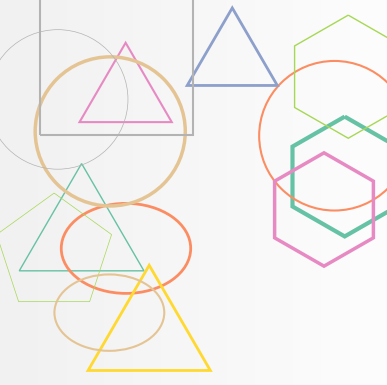[{"shape": "hexagon", "thickness": 3, "radius": 0.78, "center": [0.89, 0.541]}, {"shape": "triangle", "thickness": 1, "radius": 0.93, "center": [0.211, 0.389]}, {"shape": "circle", "thickness": 1.5, "radius": 0.97, "center": [0.863, 0.647]}, {"shape": "oval", "thickness": 2, "radius": 0.84, "center": [0.325, 0.355]}, {"shape": "triangle", "thickness": 2, "radius": 0.67, "center": [0.599, 0.845]}, {"shape": "hexagon", "thickness": 2.5, "radius": 0.74, "center": [0.836, 0.456]}, {"shape": "triangle", "thickness": 1.5, "radius": 0.69, "center": [0.324, 0.752]}, {"shape": "hexagon", "thickness": 1, "radius": 0.8, "center": [0.899, 0.801]}, {"shape": "pentagon", "thickness": 0.5, "radius": 0.78, "center": [0.14, 0.343]}, {"shape": "triangle", "thickness": 2, "radius": 0.91, "center": [0.385, 0.129]}, {"shape": "circle", "thickness": 2.5, "radius": 0.97, "center": [0.284, 0.659]}, {"shape": "oval", "thickness": 1.5, "radius": 0.71, "center": [0.282, 0.188]}, {"shape": "square", "thickness": 1.5, "radius": 0.99, "center": [0.301, 0.847]}, {"shape": "circle", "thickness": 0.5, "radius": 0.91, "center": [0.149, 0.742]}]